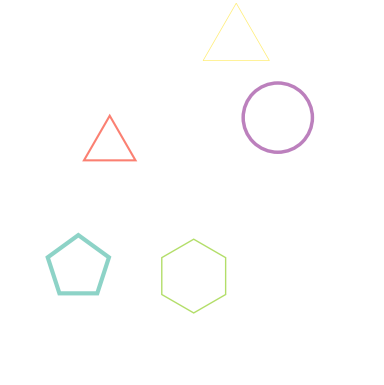[{"shape": "pentagon", "thickness": 3, "radius": 0.42, "center": [0.203, 0.306]}, {"shape": "triangle", "thickness": 1.5, "radius": 0.39, "center": [0.285, 0.622]}, {"shape": "hexagon", "thickness": 1, "radius": 0.48, "center": [0.503, 0.283]}, {"shape": "circle", "thickness": 2.5, "radius": 0.45, "center": [0.722, 0.694]}, {"shape": "triangle", "thickness": 0.5, "radius": 0.5, "center": [0.614, 0.892]}]